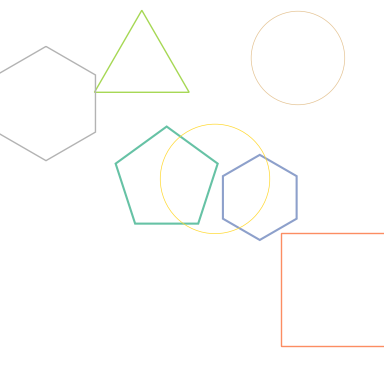[{"shape": "pentagon", "thickness": 1.5, "radius": 0.7, "center": [0.433, 0.532]}, {"shape": "square", "thickness": 1, "radius": 0.73, "center": [0.876, 0.248]}, {"shape": "hexagon", "thickness": 1.5, "radius": 0.55, "center": [0.675, 0.487]}, {"shape": "triangle", "thickness": 1, "radius": 0.71, "center": [0.368, 0.831]}, {"shape": "circle", "thickness": 0.5, "radius": 0.71, "center": [0.558, 0.535]}, {"shape": "circle", "thickness": 0.5, "radius": 0.61, "center": [0.774, 0.849]}, {"shape": "hexagon", "thickness": 1, "radius": 0.74, "center": [0.119, 0.731]}]